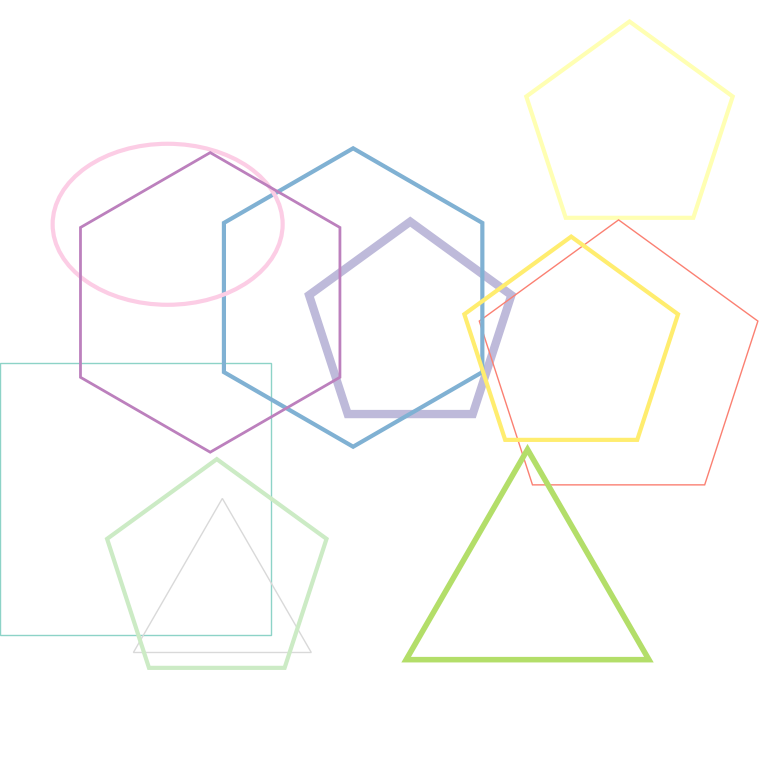[{"shape": "square", "thickness": 0.5, "radius": 0.88, "center": [0.176, 0.352]}, {"shape": "pentagon", "thickness": 1.5, "radius": 0.7, "center": [0.818, 0.831]}, {"shape": "pentagon", "thickness": 3, "radius": 0.69, "center": [0.533, 0.574]}, {"shape": "pentagon", "thickness": 0.5, "radius": 0.95, "center": [0.803, 0.524]}, {"shape": "hexagon", "thickness": 1.5, "radius": 0.97, "center": [0.459, 0.614]}, {"shape": "triangle", "thickness": 2, "radius": 0.91, "center": [0.685, 0.234]}, {"shape": "oval", "thickness": 1.5, "radius": 0.75, "center": [0.218, 0.709]}, {"shape": "triangle", "thickness": 0.5, "radius": 0.67, "center": [0.289, 0.219]}, {"shape": "hexagon", "thickness": 1, "radius": 0.97, "center": [0.273, 0.607]}, {"shape": "pentagon", "thickness": 1.5, "radius": 0.75, "center": [0.282, 0.254]}, {"shape": "pentagon", "thickness": 1.5, "radius": 0.73, "center": [0.742, 0.547]}]